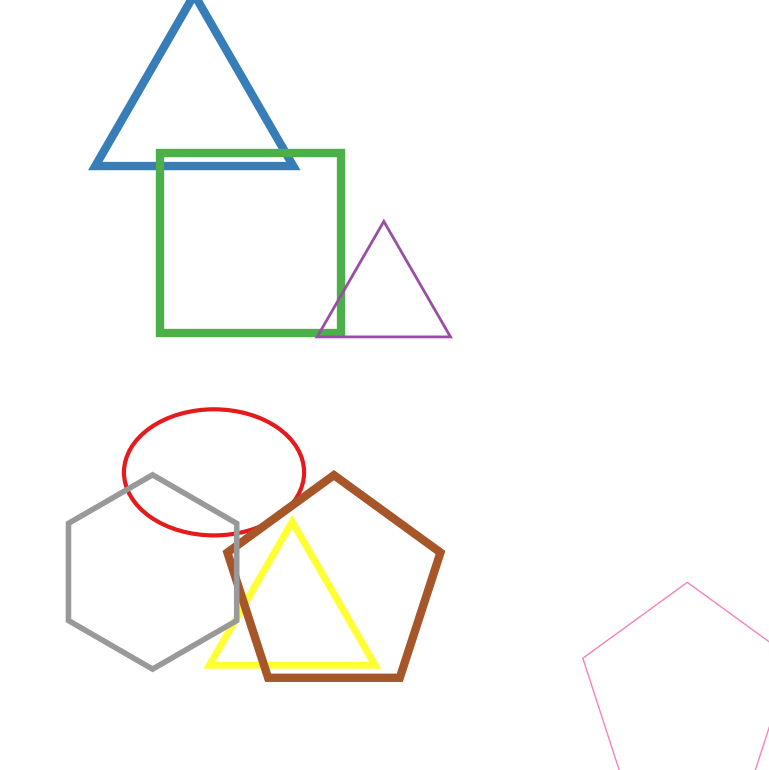[{"shape": "oval", "thickness": 1.5, "radius": 0.58, "center": [0.278, 0.387]}, {"shape": "triangle", "thickness": 3, "radius": 0.74, "center": [0.252, 0.859]}, {"shape": "square", "thickness": 3, "radius": 0.59, "center": [0.325, 0.685]}, {"shape": "triangle", "thickness": 1, "radius": 0.5, "center": [0.498, 0.612]}, {"shape": "triangle", "thickness": 2.5, "radius": 0.62, "center": [0.38, 0.198]}, {"shape": "pentagon", "thickness": 3, "radius": 0.73, "center": [0.434, 0.237]}, {"shape": "pentagon", "thickness": 0.5, "radius": 0.71, "center": [0.893, 0.101]}, {"shape": "hexagon", "thickness": 2, "radius": 0.63, "center": [0.198, 0.257]}]